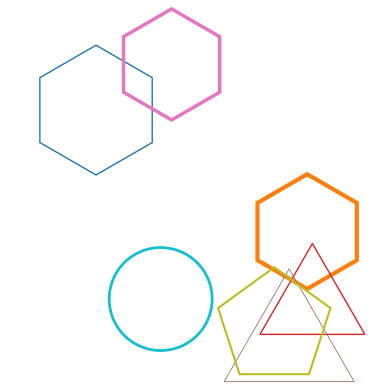[{"shape": "hexagon", "thickness": 1, "radius": 0.84, "center": [0.249, 0.714]}, {"shape": "hexagon", "thickness": 3, "radius": 0.74, "center": [0.798, 0.399]}, {"shape": "triangle", "thickness": 1, "radius": 0.79, "center": [0.811, 0.21]}, {"shape": "triangle", "thickness": 0.5, "radius": 0.97, "center": [0.751, 0.106]}, {"shape": "hexagon", "thickness": 2.5, "radius": 0.72, "center": [0.446, 0.833]}, {"shape": "pentagon", "thickness": 1.5, "radius": 0.77, "center": [0.712, 0.152]}, {"shape": "circle", "thickness": 2, "radius": 0.67, "center": [0.417, 0.223]}]